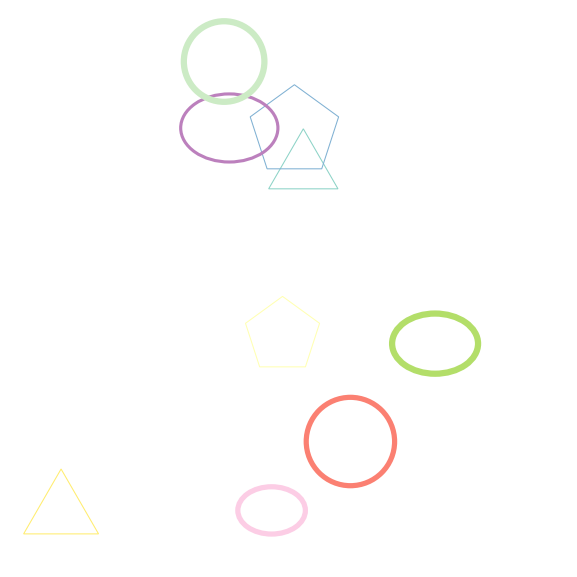[{"shape": "triangle", "thickness": 0.5, "radius": 0.35, "center": [0.525, 0.707]}, {"shape": "pentagon", "thickness": 0.5, "radius": 0.34, "center": [0.489, 0.418]}, {"shape": "circle", "thickness": 2.5, "radius": 0.38, "center": [0.607, 0.235]}, {"shape": "pentagon", "thickness": 0.5, "radius": 0.4, "center": [0.51, 0.772]}, {"shape": "oval", "thickness": 3, "radius": 0.37, "center": [0.753, 0.404]}, {"shape": "oval", "thickness": 2.5, "radius": 0.29, "center": [0.47, 0.115]}, {"shape": "oval", "thickness": 1.5, "radius": 0.42, "center": [0.397, 0.778]}, {"shape": "circle", "thickness": 3, "radius": 0.35, "center": [0.388, 0.893]}, {"shape": "triangle", "thickness": 0.5, "radius": 0.37, "center": [0.106, 0.112]}]